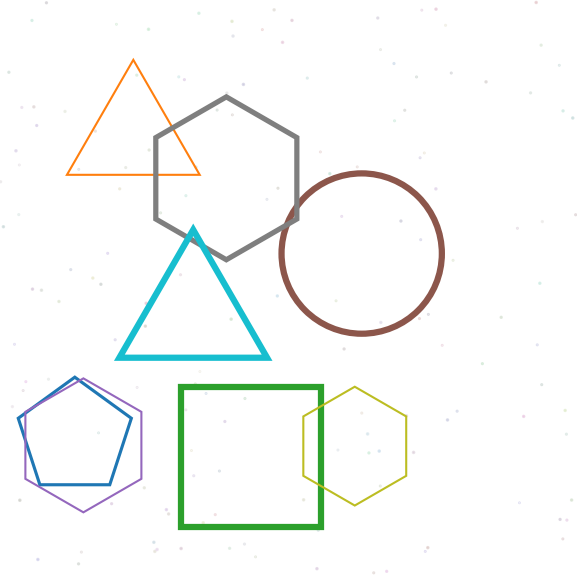[{"shape": "pentagon", "thickness": 1.5, "radius": 0.51, "center": [0.13, 0.243]}, {"shape": "triangle", "thickness": 1, "radius": 0.66, "center": [0.231, 0.763]}, {"shape": "square", "thickness": 3, "radius": 0.61, "center": [0.435, 0.208]}, {"shape": "hexagon", "thickness": 1, "radius": 0.58, "center": [0.144, 0.228]}, {"shape": "circle", "thickness": 3, "radius": 0.69, "center": [0.626, 0.56]}, {"shape": "hexagon", "thickness": 2.5, "radius": 0.71, "center": [0.392, 0.69]}, {"shape": "hexagon", "thickness": 1, "radius": 0.51, "center": [0.614, 0.227]}, {"shape": "triangle", "thickness": 3, "radius": 0.74, "center": [0.335, 0.454]}]